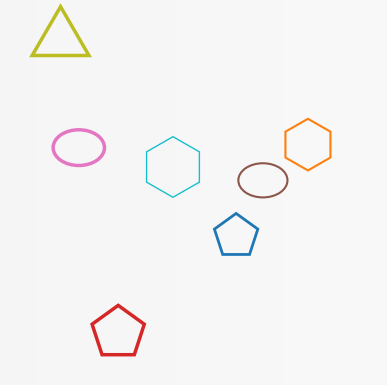[{"shape": "pentagon", "thickness": 2, "radius": 0.29, "center": [0.609, 0.387]}, {"shape": "hexagon", "thickness": 1.5, "radius": 0.34, "center": [0.795, 0.624]}, {"shape": "pentagon", "thickness": 2.5, "radius": 0.35, "center": [0.305, 0.136]}, {"shape": "oval", "thickness": 1.5, "radius": 0.32, "center": [0.678, 0.532]}, {"shape": "oval", "thickness": 2.5, "radius": 0.33, "center": [0.203, 0.617]}, {"shape": "triangle", "thickness": 2.5, "radius": 0.42, "center": [0.156, 0.898]}, {"shape": "hexagon", "thickness": 1, "radius": 0.39, "center": [0.446, 0.566]}]